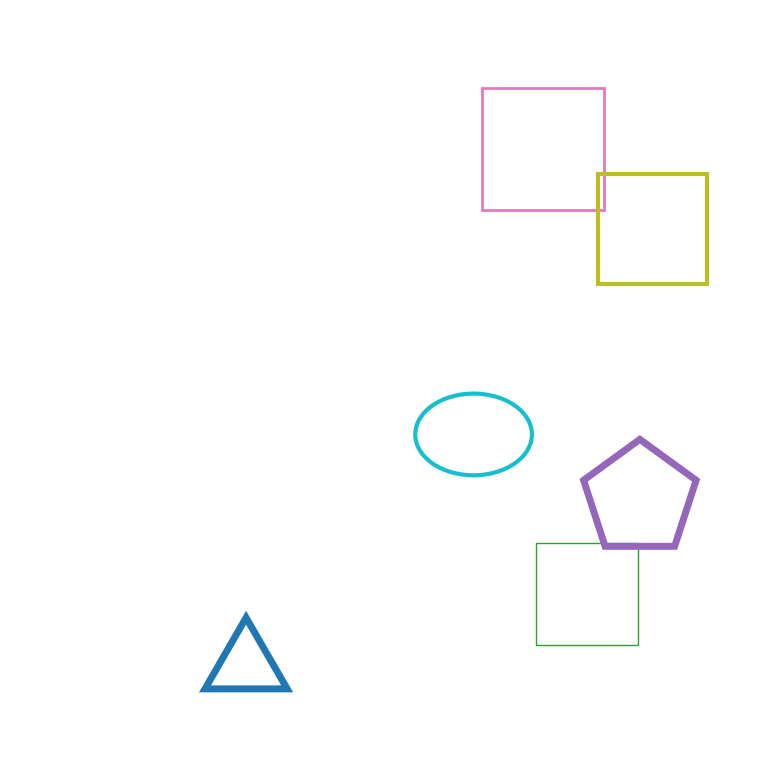[{"shape": "triangle", "thickness": 2.5, "radius": 0.31, "center": [0.32, 0.136]}, {"shape": "square", "thickness": 0.5, "radius": 0.33, "center": [0.762, 0.228]}, {"shape": "pentagon", "thickness": 2.5, "radius": 0.38, "center": [0.831, 0.353]}, {"shape": "square", "thickness": 1, "radius": 0.4, "center": [0.705, 0.806]}, {"shape": "square", "thickness": 1.5, "radius": 0.36, "center": [0.848, 0.702]}, {"shape": "oval", "thickness": 1.5, "radius": 0.38, "center": [0.615, 0.436]}]